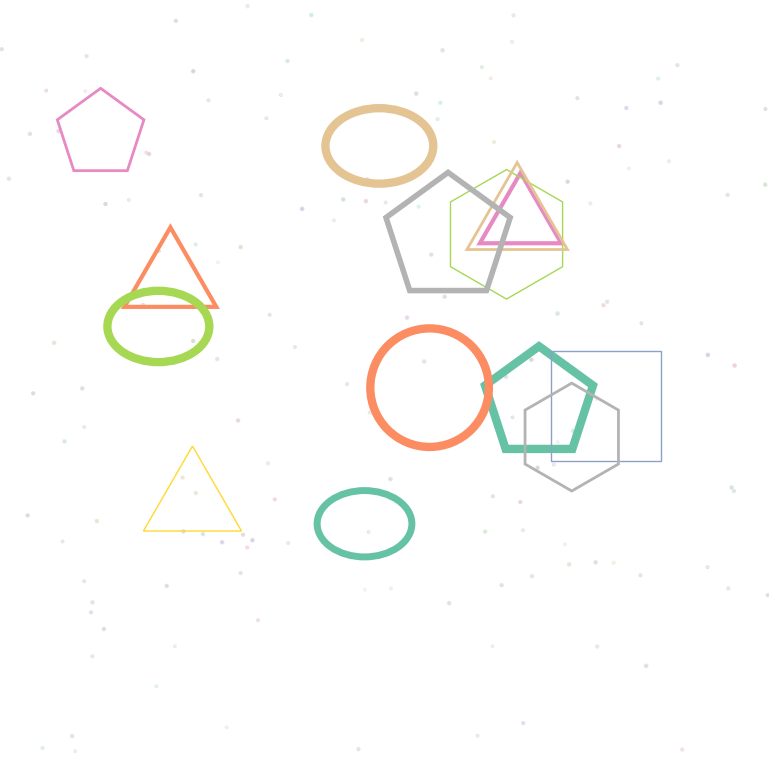[{"shape": "oval", "thickness": 2.5, "radius": 0.31, "center": [0.473, 0.32]}, {"shape": "pentagon", "thickness": 3, "radius": 0.37, "center": [0.7, 0.477]}, {"shape": "circle", "thickness": 3, "radius": 0.38, "center": [0.558, 0.497]}, {"shape": "triangle", "thickness": 1.5, "radius": 0.34, "center": [0.221, 0.636]}, {"shape": "square", "thickness": 0.5, "radius": 0.36, "center": [0.787, 0.473]}, {"shape": "pentagon", "thickness": 1, "radius": 0.3, "center": [0.131, 0.826]}, {"shape": "triangle", "thickness": 1.5, "radius": 0.31, "center": [0.676, 0.715]}, {"shape": "hexagon", "thickness": 0.5, "radius": 0.42, "center": [0.658, 0.696]}, {"shape": "oval", "thickness": 3, "radius": 0.33, "center": [0.206, 0.576]}, {"shape": "triangle", "thickness": 0.5, "radius": 0.37, "center": [0.25, 0.347]}, {"shape": "oval", "thickness": 3, "radius": 0.35, "center": [0.493, 0.81]}, {"shape": "triangle", "thickness": 1, "radius": 0.38, "center": [0.672, 0.714]}, {"shape": "pentagon", "thickness": 2, "radius": 0.42, "center": [0.582, 0.691]}, {"shape": "hexagon", "thickness": 1, "radius": 0.35, "center": [0.743, 0.432]}]